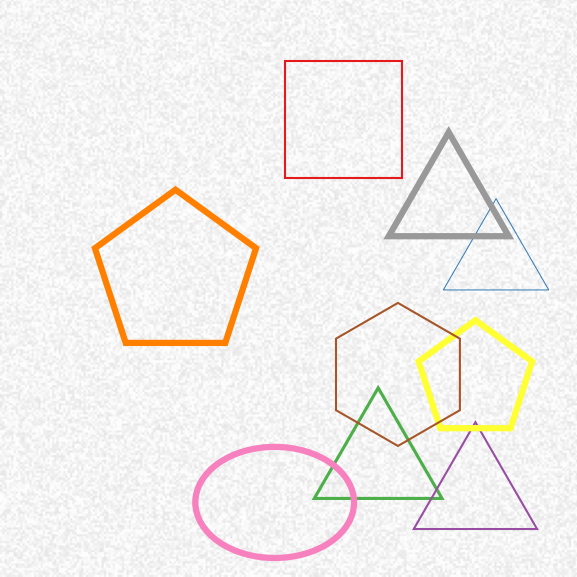[{"shape": "square", "thickness": 1, "radius": 0.51, "center": [0.596, 0.792]}, {"shape": "triangle", "thickness": 0.5, "radius": 0.53, "center": [0.859, 0.55]}, {"shape": "triangle", "thickness": 1.5, "radius": 0.64, "center": [0.655, 0.2]}, {"shape": "triangle", "thickness": 1, "radius": 0.62, "center": [0.823, 0.145]}, {"shape": "pentagon", "thickness": 3, "radius": 0.73, "center": [0.304, 0.524]}, {"shape": "pentagon", "thickness": 3, "radius": 0.52, "center": [0.823, 0.341]}, {"shape": "hexagon", "thickness": 1, "radius": 0.62, "center": [0.689, 0.351]}, {"shape": "oval", "thickness": 3, "radius": 0.69, "center": [0.476, 0.129]}, {"shape": "triangle", "thickness": 3, "radius": 0.6, "center": [0.777, 0.65]}]